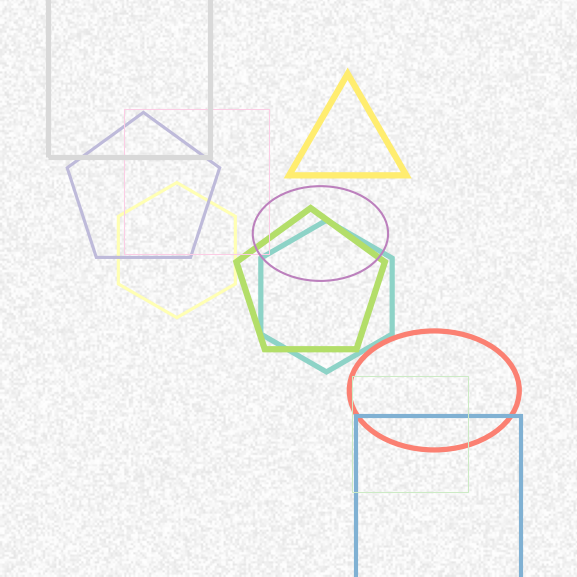[{"shape": "hexagon", "thickness": 2.5, "radius": 0.66, "center": [0.565, 0.486]}, {"shape": "hexagon", "thickness": 1.5, "radius": 0.58, "center": [0.306, 0.566]}, {"shape": "pentagon", "thickness": 1.5, "radius": 0.69, "center": [0.248, 0.666]}, {"shape": "oval", "thickness": 2.5, "radius": 0.74, "center": [0.752, 0.323]}, {"shape": "square", "thickness": 2, "radius": 0.71, "center": [0.759, 0.136]}, {"shape": "pentagon", "thickness": 3, "radius": 0.68, "center": [0.538, 0.504]}, {"shape": "square", "thickness": 0.5, "radius": 0.63, "center": [0.34, 0.685]}, {"shape": "square", "thickness": 2.5, "radius": 0.7, "center": [0.223, 0.868]}, {"shape": "oval", "thickness": 1, "radius": 0.59, "center": [0.555, 0.595]}, {"shape": "square", "thickness": 0.5, "radius": 0.5, "center": [0.71, 0.247]}, {"shape": "triangle", "thickness": 3, "radius": 0.59, "center": [0.602, 0.754]}]